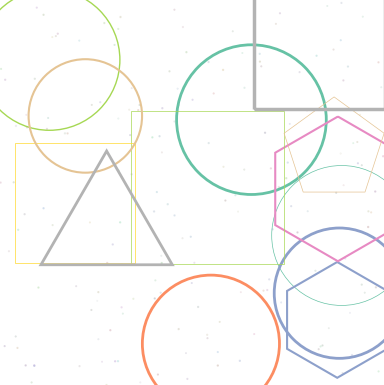[{"shape": "circle", "thickness": 0.5, "radius": 0.91, "center": [0.887, 0.388]}, {"shape": "circle", "thickness": 2, "radius": 0.97, "center": [0.653, 0.689]}, {"shape": "circle", "thickness": 2, "radius": 0.89, "center": [0.548, 0.107]}, {"shape": "circle", "thickness": 2, "radius": 0.85, "center": [0.882, 0.239]}, {"shape": "hexagon", "thickness": 1.5, "radius": 0.75, "center": [0.876, 0.169]}, {"shape": "hexagon", "thickness": 1.5, "radius": 0.94, "center": [0.878, 0.509]}, {"shape": "square", "thickness": 0.5, "radius": 0.99, "center": [0.538, 0.513]}, {"shape": "circle", "thickness": 1, "radius": 0.92, "center": [0.128, 0.845]}, {"shape": "square", "thickness": 0.5, "radius": 0.78, "center": [0.195, 0.473]}, {"shape": "pentagon", "thickness": 0.5, "radius": 0.68, "center": [0.868, 0.612]}, {"shape": "circle", "thickness": 1.5, "radius": 0.74, "center": [0.222, 0.699]}, {"shape": "triangle", "thickness": 2, "radius": 0.98, "center": [0.277, 0.411]}, {"shape": "square", "thickness": 2.5, "radius": 0.85, "center": [0.83, 0.887]}]